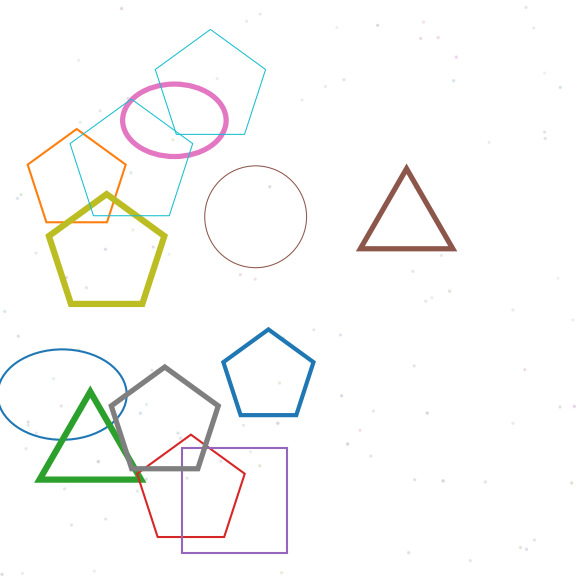[{"shape": "oval", "thickness": 1, "radius": 0.56, "center": [0.108, 0.316]}, {"shape": "pentagon", "thickness": 2, "radius": 0.41, "center": [0.465, 0.347]}, {"shape": "pentagon", "thickness": 1, "radius": 0.45, "center": [0.133, 0.686]}, {"shape": "triangle", "thickness": 3, "radius": 0.51, "center": [0.156, 0.219]}, {"shape": "pentagon", "thickness": 1, "radius": 0.49, "center": [0.331, 0.149]}, {"shape": "square", "thickness": 1, "radius": 0.45, "center": [0.406, 0.133]}, {"shape": "triangle", "thickness": 2.5, "radius": 0.46, "center": [0.704, 0.615]}, {"shape": "circle", "thickness": 0.5, "radius": 0.44, "center": [0.443, 0.624]}, {"shape": "oval", "thickness": 2.5, "radius": 0.45, "center": [0.302, 0.791]}, {"shape": "pentagon", "thickness": 2.5, "radius": 0.49, "center": [0.285, 0.266]}, {"shape": "pentagon", "thickness": 3, "radius": 0.53, "center": [0.185, 0.558]}, {"shape": "pentagon", "thickness": 0.5, "radius": 0.5, "center": [0.364, 0.848]}, {"shape": "pentagon", "thickness": 0.5, "radius": 0.56, "center": [0.227, 0.716]}]